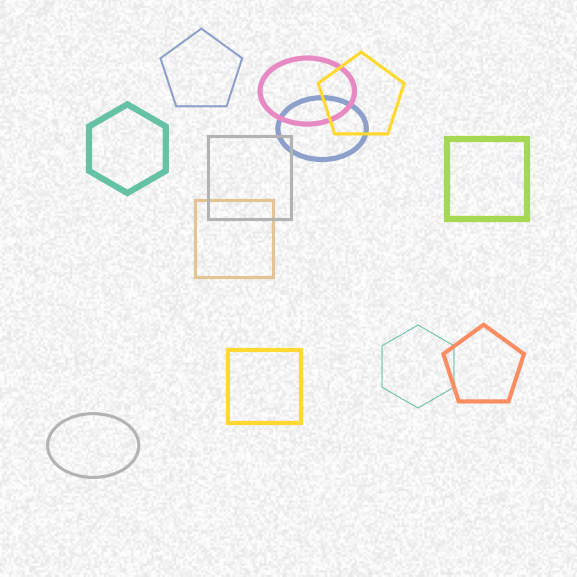[{"shape": "hexagon", "thickness": 3, "radius": 0.38, "center": [0.221, 0.742]}, {"shape": "hexagon", "thickness": 0.5, "radius": 0.36, "center": [0.724, 0.364]}, {"shape": "pentagon", "thickness": 2, "radius": 0.37, "center": [0.837, 0.363]}, {"shape": "oval", "thickness": 2.5, "radius": 0.38, "center": [0.558, 0.776]}, {"shape": "pentagon", "thickness": 1, "radius": 0.37, "center": [0.349, 0.875]}, {"shape": "oval", "thickness": 2.5, "radius": 0.41, "center": [0.532, 0.841]}, {"shape": "square", "thickness": 3, "radius": 0.35, "center": [0.844, 0.69]}, {"shape": "square", "thickness": 2, "radius": 0.31, "center": [0.458, 0.33]}, {"shape": "pentagon", "thickness": 1.5, "radius": 0.39, "center": [0.625, 0.831]}, {"shape": "square", "thickness": 1.5, "radius": 0.34, "center": [0.405, 0.586]}, {"shape": "square", "thickness": 1.5, "radius": 0.36, "center": [0.433, 0.692]}, {"shape": "oval", "thickness": 1.5, "radius": 0.39, "center": [0.161, 0.228]}]